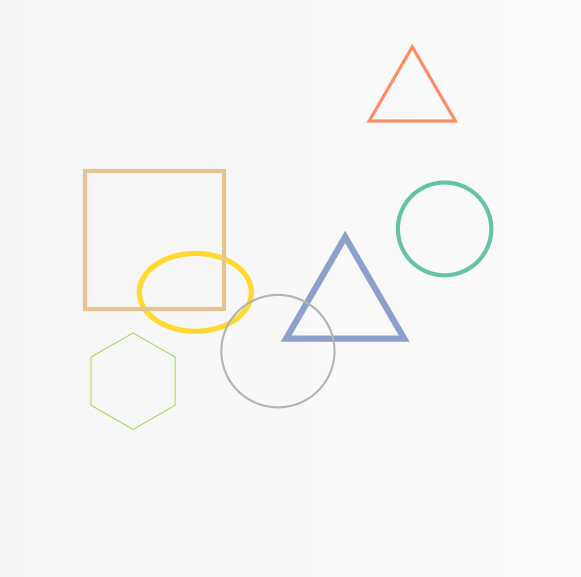[{"shape": "circle", "thickness": 2, "radius": 0.4, "center": [0.765, 0.603]}, {"shape": "triangle", "thickness": 1.5, "radius": 0.43, "center": [0.709, 0.832]}, {"shape": "triangle", "thickness": 3, "radius": 0.59, "center": [0.594, 0.471]}, {"shape": "hexagon", "thickness": 0.5, "radius": 0.42, "center": [0.229, 0.339]}, {"shape": "oval", "thickness": 2.5, "radius": 0.48, "center": [0.336, 0.493]}, {"shape": "square", "thickness": 2, "radius": 0.6, "center": [0.266, 0.584]}, {"shape": "circle", "thickness": 1, "radius": 0.49, "center": [0.478, 0.391]}]